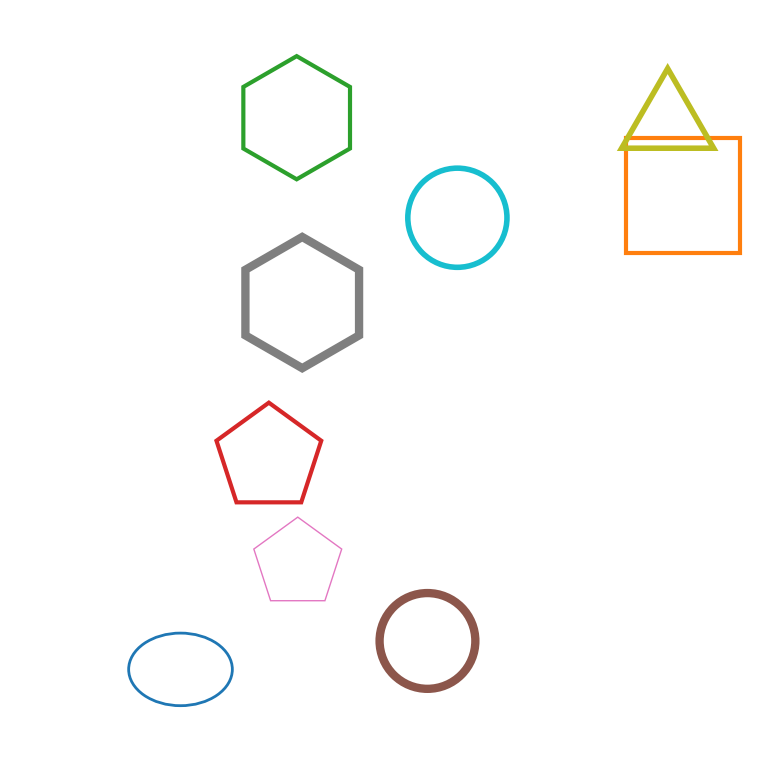[{"shape": "oval", "thickness": 1, "radius": 0.34, "center": [0.234, 0.131]}, {"shape": "square", "thickness": 1.5, "radius": 0.37, "center": [0.887, 0.746]}, {"shape": "hexagon", "thickness": 1.5, "radius": 0.4, "center": [0.385, 0.847]}, {"shape": "pentagon", "thickness": 1.5, "radius": 0.36, "center": [0.349, 0.406]}, {"shape": "circle", "thickness": 3, "radius": 0.31, "center": [0.555, 0.168]}, {"shape": "pentagon", "thickness": 0.5, "radius": 0.3, "center": [0.387, 0.268]}, {"shape": "hexagon", "thickness": 3, "radius": 0.43, "center": [0.393, 0.607]}, {"shape": "triangle", "thickness": 2, "radius": 0.34, "center": [0.867, 0.842]}, {"shape": "circle", "thickness": 2, "radius": 0.32, "center": [0.594, 0.717]}]